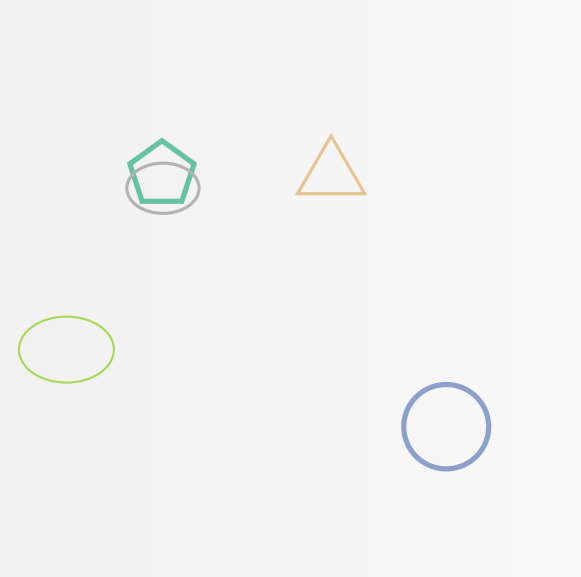[{"shape": "pentagon", "thickness": 2.5, "radius": 0.29, "center": [0.279, 0.697]}, {"shape": "circle", "thickness": 2.5, "radius": 0.37, "center": [0.768, 0.26]}, {"shape": "oval", "thickness": 1, "radius": 0.41, "center": [0.114, 0.394]}, {"shape": "triangle", "thickness": 1.5, "radius": 0.33, "center": [0.57, 0.697]}, {"shape": "oval", "thickness": 1.5, "radius": 0.31, "center": [0.28, 0.673]}]